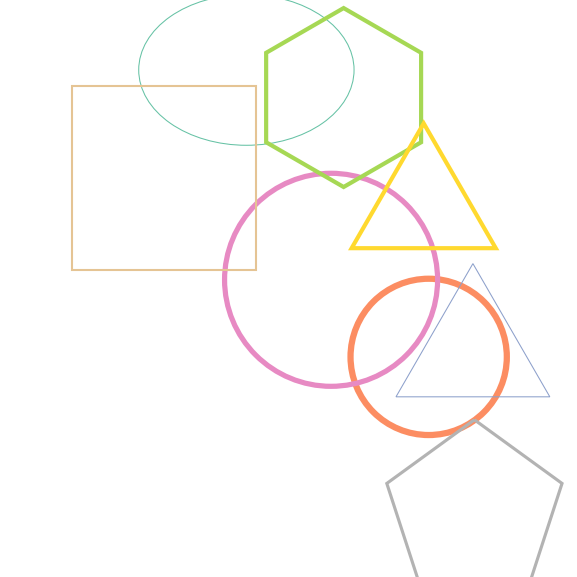[{"shape": "oval", "thickness": 0.5, "radius": 0.93, "center": [0.427, 0.878]}, {"shape": "circle", "thickness": 3, "radius": 0.68, "center": [0.742, 0.381]}, {"shape": "triangle", "thickness": 0.5, "radius": 0.77, "center": [0.819, 0.389]}, {"shape": "circle", "thickness": 2.5, "radius": 0.92, "center": [0.573, 0.515]}, {"shape": "hexagon", "thickness": 2, "radius": 0.77, "center": [0.595, 0.83]}, {"shape": "triangle", "thickness": 2, "radius": 0.72, "center": [0.734, 0.641]}, {"shape": "square", "thickness": 1, "radius": 0.8, "center": [0.285, 0.691]}, {"shape": "pentagon", "thickness": 1.5, "radius": 0.8, "center": [0.822, 0.113]}]